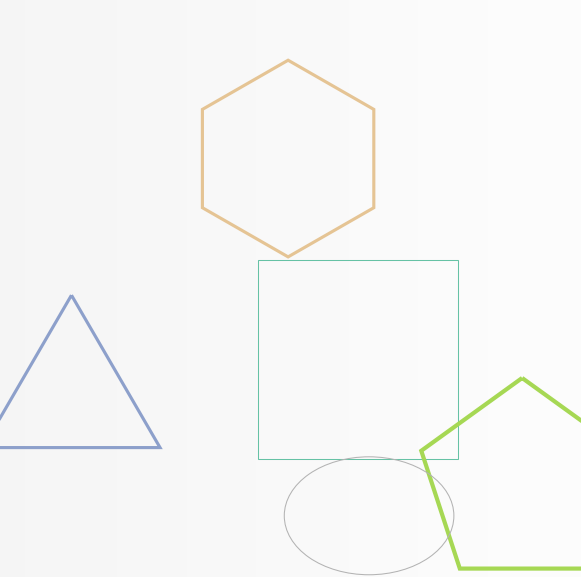[{"shape": "square", "thickness": 0.5, "radius": 0.86, "center": [0.616, 0.376]}, {"shape": "triangle", "thickness": 1.5, "radius": 0.88, "center": [0.123, 0.312]}, {"shape": "pentagon", "thickness": 2, "radius": 0.91, "center": [0.898, 0.162]}, {"shape": "hexagon", "thickness": 1.5, "radius": 0.85, "center": [0.496, 0.725]}, {"shape": "oval", "thickness": 0.5, "radius": 0.73, "center": [0.635, 0.106]}]